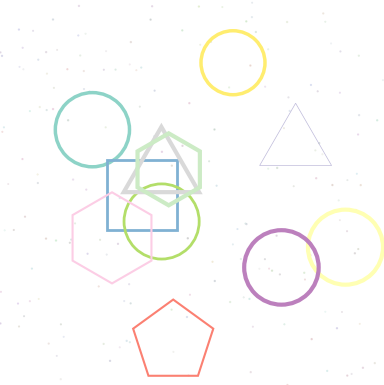[{"shape": "circle", "thickness": 2.5, "radius": 0.48, "center": [0.24, 0.663]}, {"shape": "circle", "thickness": 3, "radius": 0.49, "center": [0.897, 0.358]}, {"shape": "triangle", "thickness": 0.5, "radius": 0.54, "center": [0.768, 0.624]}, {"shape": "pentagon", "thickness": 1.5, "radius": 0.55, "center": [0.45, 0.112]}, {"shape": "square", "thickness": 2, "radius": 0.46, "center": [0.368, 0.492]}, {"shape": "circle", "thickness": 2, "radius": 0.49, "center": [0.42, 0.425]}, {"shape": "hexagon", "thickness": 1.5, "radius": 0.59, "center": [0.291, 0.382]}, {"shape": "triangle", "thickness": 3, "radius": 0.56, "center": [0.419, 0.557]}, {"shape": "circle", "thickness": 3, "radius": 0.48, "center": [0.731, 0.305]}, {"shape": "hexagon", "thickness": 3, "radius": 0.47, "center": [0.438, 0.56]}, {"shape": "circle", "thickness": 2.5, "radius": 0.42, "center": [0.605, 0.837]}]